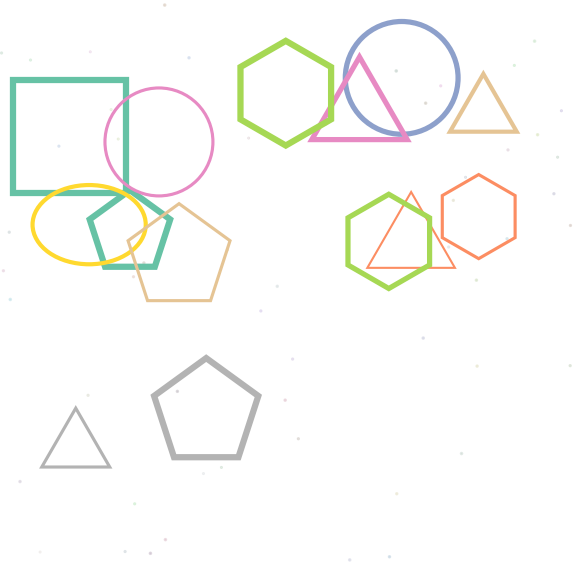[{"shape": "square", "thickness": 3, "radius": 0.49, "center": [0.12, 0.762]}, {"shape": "pentagon", "thickness": 3, "radius": 0.37, "center": [0.225, 0.597]}, {"shape": "triangle", "thickness": 1, "radius": 0.44, "center": [0.712, 0.579]}, {"shape": "hexagon", "thickness": 1.5, "radius": 0.36, "center": [0.829, 0.624]}, {"shape": "circle", "thickness": 2.5, "radius": 0.49, "center": [0.696, 0.864]}, {"shape": "circle", "thickness": 1.5, "radius": 0.47, "center": [0.275, 0.753]}, {"shape": "triangle", "thickness": 2.5, "radius": 0.48, "center": [0.623, 0.805]}, {"shape": "hexagon", "thickness": 2.5, "radius": 0.41, "center": [0.673, 0.581]}, {"shape": "hexagon", "thickness": 3, "radius": 0.45, "center": [0.495, 0.838]}, {"shape": "oval", "thickness": 2, "radius": 0.49, "center": [0.154, 0.61]}, {"shape": "pentagon", "thickness": 1.5, "radius": 0.46, "center": [0.31, 0.554]}, {"shape": "triangle", "thickness": 2, "radius": 0.33, "center": [0.837, 0.804]}, {"shape": "pentagon", "thickness": 3, "radius": 0.47, "center": [0.357, 0.284]}, {"shape": "triangle", "thickness": 1.5, "radius": 0.34, "center": [0.131, 0.224]}]